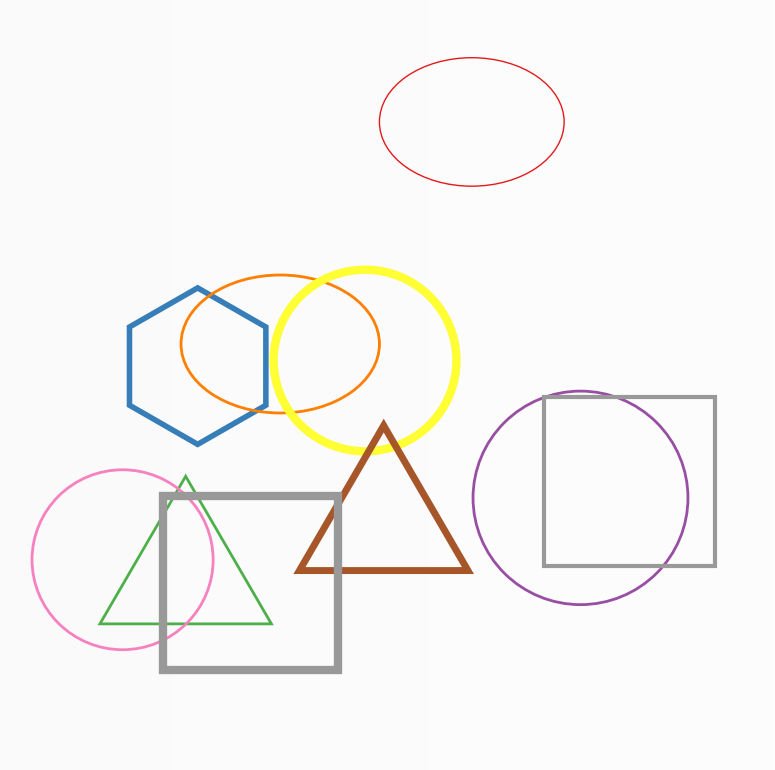[{"shape": "oval", "thickness": 0.5, "radius": 0.6, "center": [0.609, 0.842]}, {"shape": "hexagon", "thickness": 2, "radius": 0.51, "center": [0.255, 0.525]}, {"shape": "triangle", "thickness": 1, "radius": 0.64, "center": [0.24, 0.254]}, {"shape": "circle", "thickness": 1, "radius": 0.69, "center": [0.749, 0.353]}, {"shape": "oval", "thickness": 1, "radius": 0.64, "center": [0.362, 0.553]}, {"shape": "circle", "thickness": 3, "radius": 0.59, "center": [0.471, 0.532]}, {"shape": "triangle", "thickness": 2.5, "radius": 0.63, "center": [0.495, 0.322]}, {"shape": "circle", "thickness": 1, "radius": 0.58, "center": [0.158, 0.273]}, {"shape": "square", "thickness": 3, "radius": 0.56, "center": [0.323, 0.243]}, {"shape": "square", "thickness": 1.5, "radius": 0.55, "center": [0.812, 0.375]}]